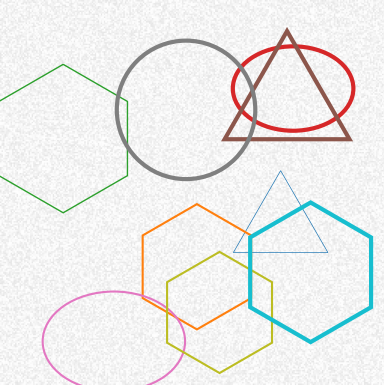[{"shape": "triangle", "thickness": 0.5, "radius": 0.71, "center": [0.729, 0.415]}, {"shape": "hexagon", "thickness": 1.5, "radius": 0.81, "center": [0.511, 0.307]}, {"shape": "hexagon", "thickness": 1, "radius": 0.96, "center": [0.164, 0.64]}, {"shape": "oval", "thickness": 3, "radius": 0.78, "center": [0.761, 0.77]}, {"shape": "triangle", "thickness": 3, "radius": 0.94, "center": [0.746, 0.732]}, {"shape": "oval", "thickness": 1.5, "radius": 0.92, "center": [0.296, 0.113]}, {"shape": "circle", "thickness": 3, "radius": 0.9, "center": [0.483, 0.715]}, {"shape": "hexagon", "thickness": 1.5, "radius": 0.79, "center": [0.57, 0.188]}, {"shape": "hexagon", "thickness": 3, "radius": 0.91, "center": [0.807, 0.293]}]